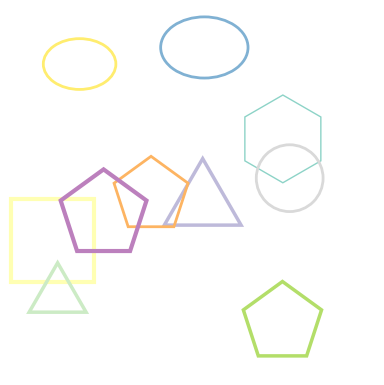[{"shape": "hexagon", "thickness": 1, "radius": 0.57, "center": [0.735, 0.639]}, {"shape": "square", "thickness": 3, "radius": 0.54, "center": [0.137, 0.376]}, {"shape": "triangle", "thickness": 2.5, "radius": 0.58, "center": [0.526, 0.473]}, {"shape": "oval", "thickness": 2, "radius": 0.57, "center": [0.531, 0.877]}, {"shape": "pentagon", "thickness": 2, "radius": 0.51, "center": [0.392, 0.493]}, {"shape": "pentagon", "thickness": 2.5, "radius": 0.53, "center": [0.734, 0.162]}, {"shape": "circle", "thickness": 2, "radius": 0.43, "center": [0.752, 0.537]}, {"shape": "pentagon", "thickness": 3, "radius": 0.59, "center": [0.269, 0.443]}, {"shape": "triangle", "thickness": 2.5, "radius": 0.43, "center": [0.15, 0.232]}, {"shape": "oval", "thickness": 2, "radius": 0.47, "center": [0.207, 0.834]}]